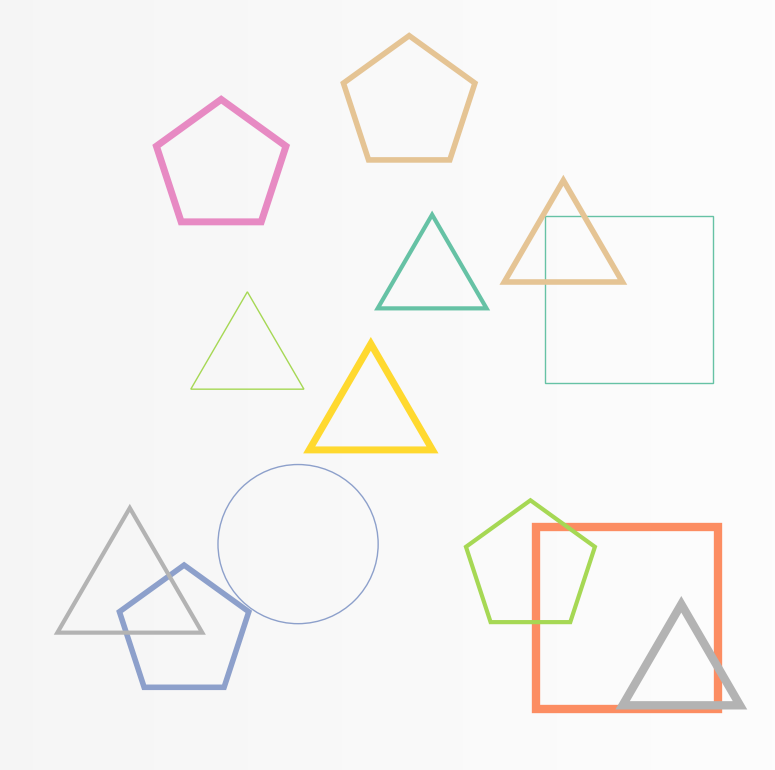[{"shape": "square", "thickness": 0.5, "radius": 0.54, "center": [0.812, 0.611]}, {"shape": "triangle", "thickness": 1.5, "radius": 0.41, "center": [0.558, 0.64]}, {"shape": "square", "thickness": 3, "radius": 0.59, "center": [0.809, 0.198]}, {"shape": "pentagon", "thickness": 2, "radius": 0.44, "center": [0.238, 0.178]}, {"shape": "circle", "thickness": 0.5, "radius": 0.52, "center": [0.385, 0.293]}, {"shape": "pentagon", "thickness": 2.5, "radius": 0.44, "center": [0.285, 0.783]}, {"shape": "triangle", "thickness": 0.5, "radius": 0.42, "center": [0.319, 0.537]}, {"shape": "pentagon", "thickness": 1.5, "radius": 0.44, "center": [0.684, 0.263]}, {"shape": "triangle", "thickness": 2.5, "radius": 0.46, "center": [0.479, 0.462]}, {"shape": "pentagon", "thickness": 2, "radius": 0.45, "center": [0.528, 0.864]}, {"shape": "triangle", "thickness": 2, "radius": 0.44, "center": [0.727, 0.678]}, {"shape": "triangle", "thickness": 1.5, "radius": 0.54, "center": [0.168, 0.232]}, {"shape": "triangle", "thickness": 3, "radius": 0.44, "center": [0.879, 0.128]}]